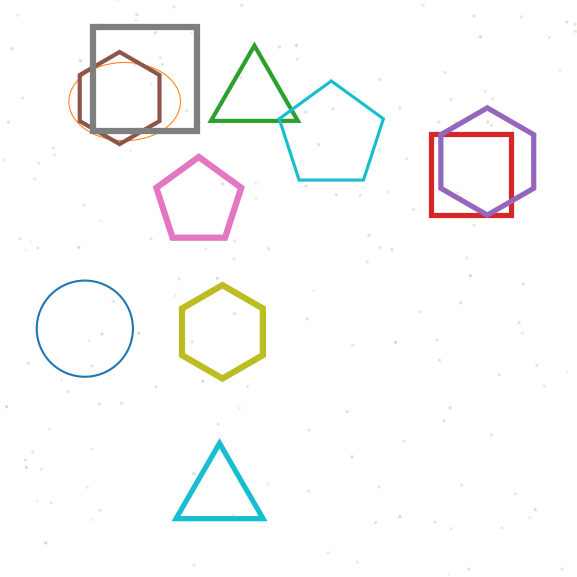[{"shape": "circle", "thickness": 1, "radius": 0.42, "center": [0.147, 0.43]}, {"shape": "oval", "thickness": 0.5, "radius": 0.48, "center": [0.216, 0.823]}, {"shape": "triangle", "thickness": 2, "radius": 0.43, "center": [0.441, 0.833]}, {"shape": "square", "thickness": 2.5, "radius": 0.35, "center": [0.816, 0.697]}, {"shape": "hexagon", "thickness": 2.5, "radius": 0.46, "center": [0.844, 0.72]}, {"shape": "hexagon", "thickness": 2, "radius": 0.4, "center": [0.207, 0.829]}, {"shape": "pentagon", "thickness": 3, "radius": 0.39, "center": [0.344, 0.65]}, {"shape": "square", "thickness": 3, "radius": 0.45, "center": [0.251, 0.862]}, {"shape": "hexagon", "thickness": 3, "radius": 0.4, "center": [0.385, 0.425]}, {"shape": "pentagon", "thickness": 1.5, "radius": 0.47, "center": [0.574, 0.764]}, {"shape": "triangle", "thickness": 2.5, "radius": 0.44, "center": [0.38, 0.145]}]